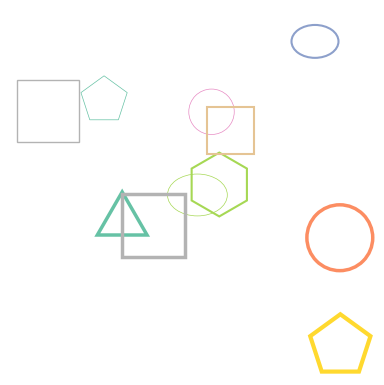[{"shape": "triangle", "thickness": 2.5, "radius": 0.37, "center": [0.317, 0.427]}, {"shape": "pentagon", "thickness": 0.5, "radius": 0.32, "center": [0.27, 0.74]}, {"shape": "circle", "thickness": 2.5, "radius": 0.43, "center": [0.883, 0.383]}, {"shape": "oval", "thickness": 1.5, "radius": 0.31, "center": [0.818, 0.892]}, {"shape": "circle", "thickness": 0.5, "radius": 0.3, "center": [0.549, 0.71]}, {"shape": "hexagon", "thickness": 1.5, "radius": 0.41, "center": [0.57, 0.521]}, {"shape": "oval", "thickness": 0.5, "radius": 0.39, "center": [0.513, 0.494]}, {"shape": "pentagon", "thickness": 3, "radius": 0.41, "center": [0.884, 0.101]}, {"shape": "square", "thickness": 1.5, "radius": 0.3, "center": [0.598, 0.661]}, {"shape": "square", "thickness": 2.5, "radius": 0.41, "center": [0.398, 0.414]}, {"shape": "square", "thickness": 1, "radius": 0.41, "center": [0.125, 0.712]}]